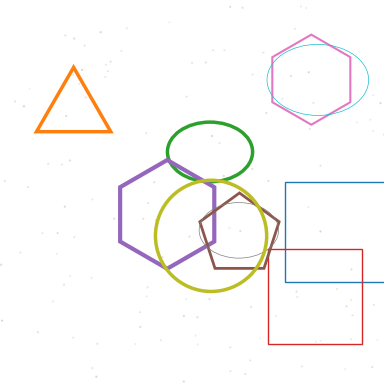[{"shape": "square", "thickness": 1, "radius": 0.65, "center": [0.872, 0.398]}, {"shape": "triangle", "thickness": 2.5, "radius": 0.56, "center": [0.191, 0.714]}, {"shape": "oval", "thickness": 2.5, "radius": 0.55, "center": [0.545, 0.605]}, {"shape": "square", "thickness": 1, "radius": 0.61, "center": [0.818, 0.23]}, {"shape": "hexagon", "thickness": 3, "radius": 0.71, "center": [0.434, 0.443]}, {"shape": "pentagon", "thickness": 2, "radius": 0.54, "center": [0.622, 0.391]}, {"shape": "hexagon", "thickness": 1.5, "radius": 0.58, "center": [0.809, 0.793]}, {"shape": "oval", "thickness": 0.5, "radius": 0.52, "center": [0.62, 0.402]}, {"shape": "circle", "thickness": 2.5, "radius": 0.72, "center": [0.548, 0.387]}, {"shape": "oval", "thickness": 0.5, "radius": 0.66, "center": [0.826, 0.792]}]